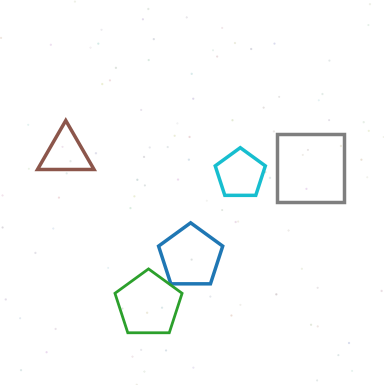[{"shape": "pentagon", "thickness": 2.5, "radius": 0.44, "center": [0.495, 0.334]}, {"shape": "pentagon", "thickness": 2, "radius": 0.46, "center": [0.386, 0.21]}, {"shape": "triangle", "thickness": 2.5, "radius": 0.42, "center": [0.171, 0.602]}, {"shape": "square", "thickness": 2.5, "radius": 0.44, "center": [0.806, 0.563]}, {"shape": "pentagon", "thickness": 2.5, "radius": 0.34, "center": [0.624, 0.548]}]